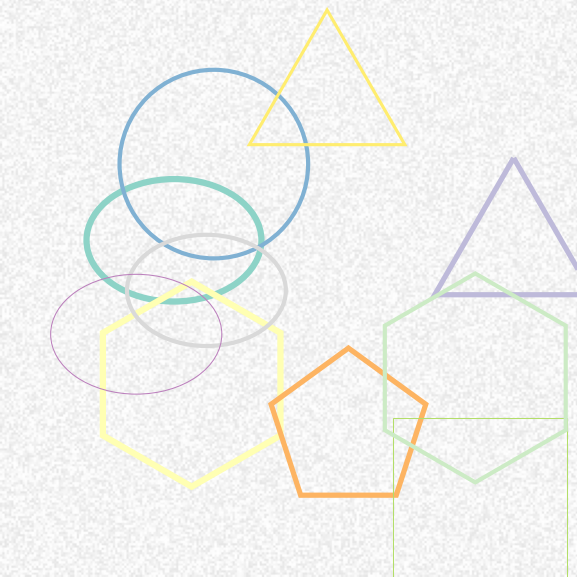[{"shape": "oval", "thickness": 3, "radius": 0.76, "center": [0.301, 0.583]}, {"shape": "hexagon", "thickness": 3, "radius": 0.89, "center": [0.332, 0.334]}, {"shape": "triangle", "thickness": 2.5, "radius": 0.79, "center": [0.889, 0.568]}, {"shape": "circle", "thickness": 2, "radius": 0.82, "center": [0.37, 0.715]}, {"shape": "pentagon", "thickness": 2.5, "radius": 0.7, "center": [0.603, 0.256]}, {"shape": "square", "thickness": 0.5, "radius": 0.75, "center": [0.831, 0.125]}, {"shape": "oval", "thickness": 2, "radius": 0.69, "center": [0.357, 0.496]}, {"shape": "oval", "thickness": 0.5, "radius": 0.74, "center": [0.236, 0.42]}, {"shape": "hexagon", "thickness": 2, "radius": 0.9, "center": [0.823, 0.345]}, {"shape": "triangle", "thickness": 1.5, "radius": 0.78, "center": [0.566, 0.826]}]